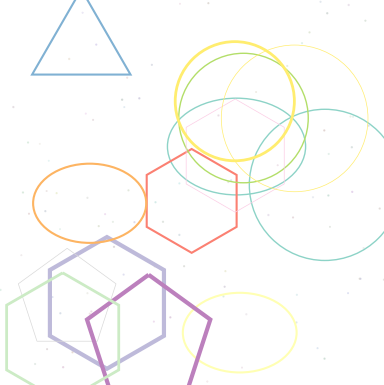[{"shape": "circle", "thickness": 1, "radius": 0.98, "center": [0.844, 0.52]}, {"shape": "oval", "thickness": 1, "radius": 0.9, "center": [0.614, 0.619]}, {"shape": "oval", "thickness": 1.5, "radius": 0.74, "center": [0.623, 0.136]}, {"shape": "hexagon", "thickness": 3, "radius": 0.86, "center": [0.278, 0.213]}, {"shape": "hexagon", "thickness": 1.5, "radius": 0.67, "center": [0.498, 0.478]}, {"shape": "triangle", "thickness": 1.5, "radius": 0.74, "center": [0.211, 0.88]}, {"shape": "oval", "thickness": 1.5, "radius": 0.73, "center": [0.233, 0.472]}, {"shape": "circle", "thickness": 1, "radius": 0.84, "center": [0.632, 0.693]}, {"shape": "hexagon", "thickness": 0.5, "radius": 0.74, "center": [0.611, 0.596]}, {"shape": "pentagon", "thickness": 0.5, "radius": 0.67, "center": [0.174, 0.222]}, {"shape": "pentagon", "thickness": 3, "radius": 0.84, "center": [0.386, 0.118]}, {"shape": "hexagon", "thickness": 2, "radius": 0.84, "center": [0.163, 0.123]}, {"shape": "circle", "thickness": 0.5, "radius": 0.95, "center": [0.765, 0.692]}, {"shape": "circle", "thickness": 2, "radius": 0.77, "center": [0.61, 0.737]}]